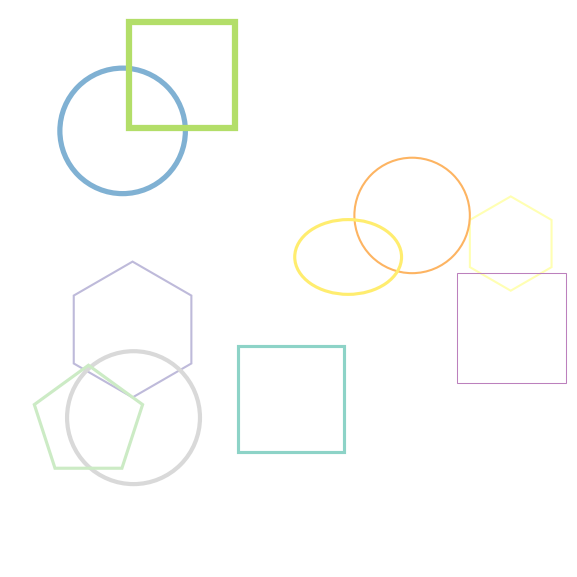[{"shape": "square", "thickness": 1.5, "radius": 0.46, "center": [0.504, 0.308]}, {"shape": "hexagon", "thickness": 1, "radius": 0.41, "center": [0.884, 0.577]}, {"shape": "hexagon", "thickness": 1, "radius": 0.59, "center": [0.23, 0.429]}, {"shape": "circle", "thickness": 2.5, "radius": 0.54, "center": [0.212, 0.773]}, {"shape": "circle", "thickness": 1, "radius": 0.5, "center": [0.714, 0.626]}, {"shape": "square", "thickness": 3, "radius": 0.46, "center": [0.315, 0.869]}, {"shape": "circle", "thickness": 2, "radius": 0.58, "center": [0.231, 0.276]}, {"shape": "square", "thickness": 0.5, "radius": 0.48, "center": [0.886, 0.43]}, {"shape": "pentagon", "thickness": 1.5, "radius": 0.49, "center": [0.153, 0.268]}, {"shape": "oval", "thickness": 1.5, "radius": 0.46, "center": [0.603, 0.554]}]